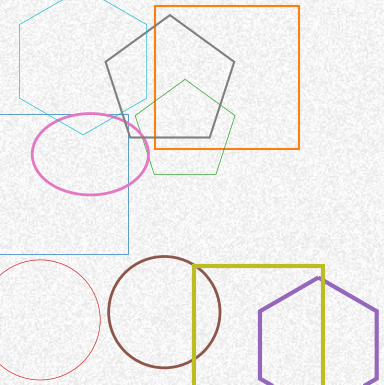[{"shape": "square", "thickness": 0.5, "radius": 0.91, "center": [0.15, 0.523]}, {"shape": "square", "thickness": 1.5, "radius": 0.93, "center": [0.59, 0.8]}, {"shape": "pentagon", "thickness": 0.5, "radius": 0.68, "center": [0.481, 0.658]}, {"shape": "circle", "thickness": 0.5, "radius": 0.78, "center": [0.104, 0.169]}, {"shape": "hexagon", "thickness": 3, "radius": 0.88, "center": [0.827, 0.104]}, {"shape": "circle", "thickness": 2, "radius": 0.72, "center": [0.427, 0.189]}, {"shape": "oval", "thickness": 2, "radius": 0.76, "center": [0.235, 0.599]}, {"shape": "pentagon", "thickness": 1.5, "radius": 0.88, "center": [0.441, 0.785]}, {"shape": "square", "thickness": 3, "radius": 0.84, "center": [0.672, 0.141]}, {"shape": "hexagon", "thickness": 0.5, "radius": 0.95, "center": [0.216, 0.841]}]